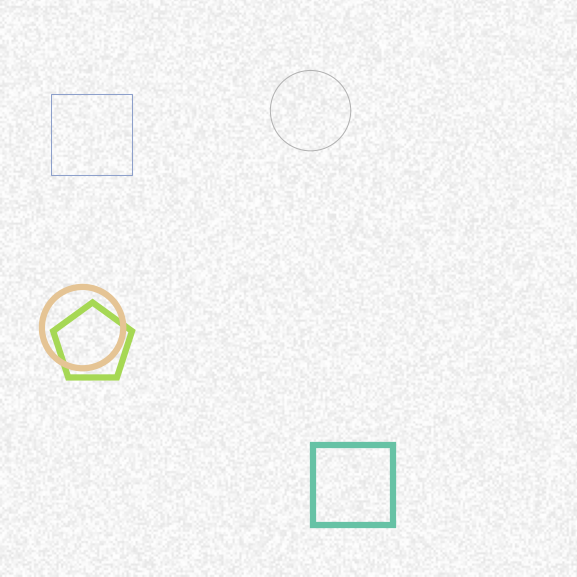[{"shape": "square", "thickness": 3, "radius": 0.35, "center": [0.611, 0.159]}, {"shape": "square", "thickness": 0.5, "radius": 0.35, "center": [0.159, 0.767]}, {"shape": "pentagon", "thickness": 3, "radius": 0.36, "center": [0.16, 0.404]}, {"shape": "circle", "thickness": 3, "radius": 0.35, "center": [0.143, 0.432]}, {"shape": "circle", "thickness": 0.5, "radius": 0.35, "center": [0.538, 0.808]}]